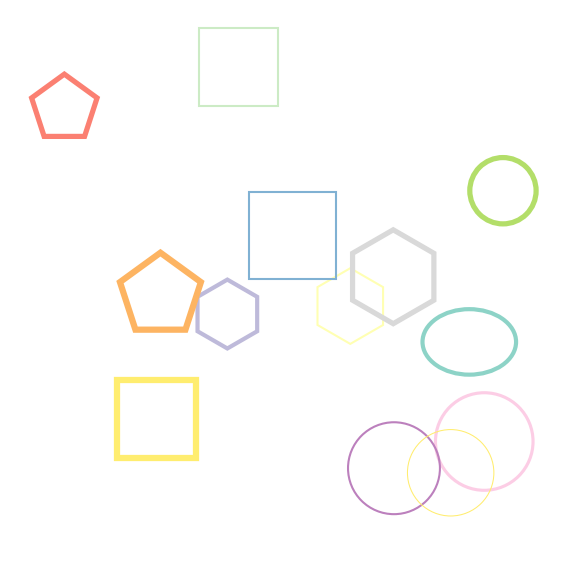[{"shape": "oval", "thickness": 2, "radius": 0.41, "center": [0.813, 0.407]}, {"shape": "hexagon", "thickness": 1, "radius": 0.33, "center": [0.607, 0.469]}, {"shape": "hexagon", "thickness": 2, "radius": 0.3, "center": [0.394, 0.455]}, {"shape": "pentagon", "thickness": 2.5, "radius": 0.3, "center": [0.111, 0.811]}, {"shape": "square", "thickness": 1, "radius": 0.38, "center": [0.506, 0.592]}, {"shape": "pentagon", "thickness": 3, "radius": 0.37, "center": [0.278, 0.488]}, {"shape": "circle", "thickness": 2.5, "radius": 0.29, "center": [0.871, 0.669]}, {"shape": "circle", "thickness": 1.5, "radius": 0.42, "center": [0.839, 0.235]}, {"shape": "hexagon", "thickness": 2.5, "radius": 0.41, "center": [0.681, 0.52]}, {"shape": "circle", "thickness": 1, "radius": 0.4, "center": [0.682, 0.188]}, {"shape": "square", "thickness": 1, "radius": 0.34, "center": [0.413, 0.883]}, {"shape": "square", "thickness": 3, "radius": 0.34, "center": [0.271, 0.274]}, {"shape": "circle", "thickness": 0.5, "radius": 0.37, "center": [0.78, 0.18]}]